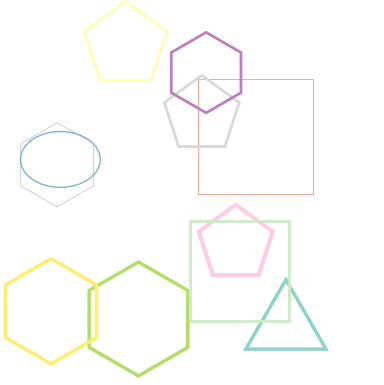[{"shape": "triangle", "thickness": 2.5, "radius": 0.6, "center": [0.743, 0.153]}, {"shape": "pentagon", "thickness": 2, "radius": 0.57, "center": [0.326, 0.883]}, {"shape": "hexagon", "thickness": 0.5, "radius": 0.55, "center": [0.148, 0.572]}, {"shape": "square", "thickness": 0.5, "radius": 0.75, "center": [0.664, 0.646]}, {"shape": "oval", "thickness": 1, "radius": 0.52, "center": [0.157, 0.586]}, {"shape": "hexagon", "thickness": 2.5, "radius": 0.74, "center": [0.36, 0.172]}, {"shape": "pentagon", "thickness": 3, "radius": 0.51, "center": [0.612, 0.367]}, {"shape": "pentagon", "thickness": 2, "radius": 0.51, "center": [0.524, 0.702]}, {"shape": "hexagon", "thickness": 2, "radius": 0.52, "center": [0.535, 0.811]}, {"shape": "square", "thickness": 2, "radius": 0.64, "center": [0.621, 0.296]}, {"shape": "hexagon", "thickness": 2.5, "radius": 0.68, "center": [0.132, 0.192]}]